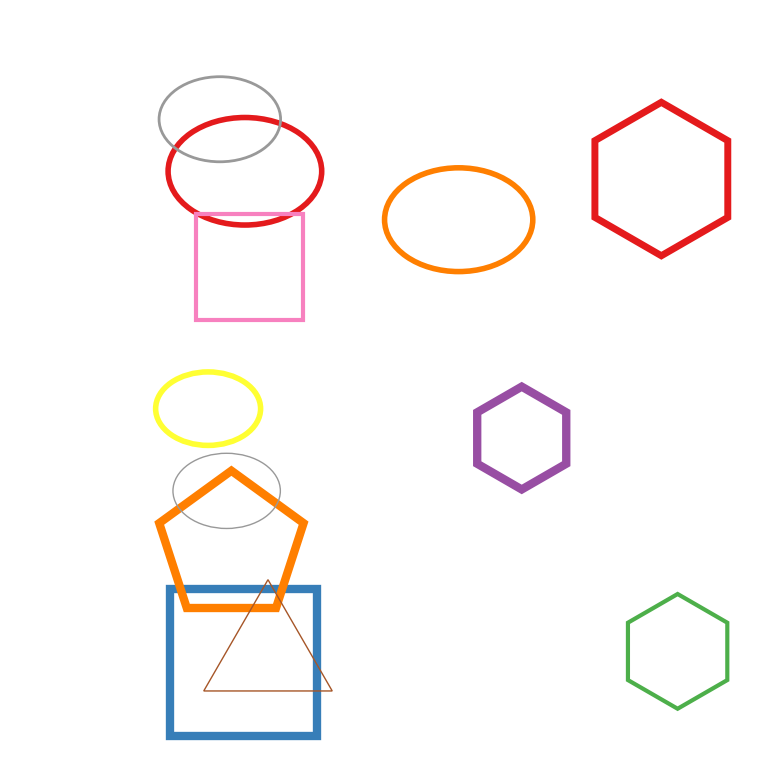[{"shape": "oval", "thickness": 2, "radius": 0.5, "center": [0.318, 0.778]}, {"shape": "hexagon", "thickness": 2.5, "radius": 0.5, "center": [0.859, 0.768]}, {"shape": "square", "thickness": 3, "radius": 0.48, "center": [0.316, 0.139]}, {"shape": "hexagon", "thickness": 1.5, "radius": 0.37, "center": [0.88, 0.154]}, {"shape": "hexagon", "thickness": 3, "radius": 0.33, "center": [0.678, 0.431]}, {"shape": "oval", "thickness": 2, "radius": 0.48, "center": [0.596, 0.715]}, {"shape": "pentagon", "thickness": 3, "radius": 0.49, "center": [0.301, 0.29]}, {"shape": "oval", "thickness": 2, "radius": 0.34, "center": [0.27, 0.469]}, {"shape": "triangle", "thickness": 0.5, "radius": 0.48, "center": [0.348, 0.151]}, {"shape": "square", "thickness": 1.5, "radius": 0.35, "center": [0.324, 0.654]}, {"shape": "oval", "thickness": 1, "radius": 0.39, "center": [0.286, 0.845]}, {"shape": "oval", "thickness": 0.5, "radius": 0.35, "center": [0.294, 0.362]}]